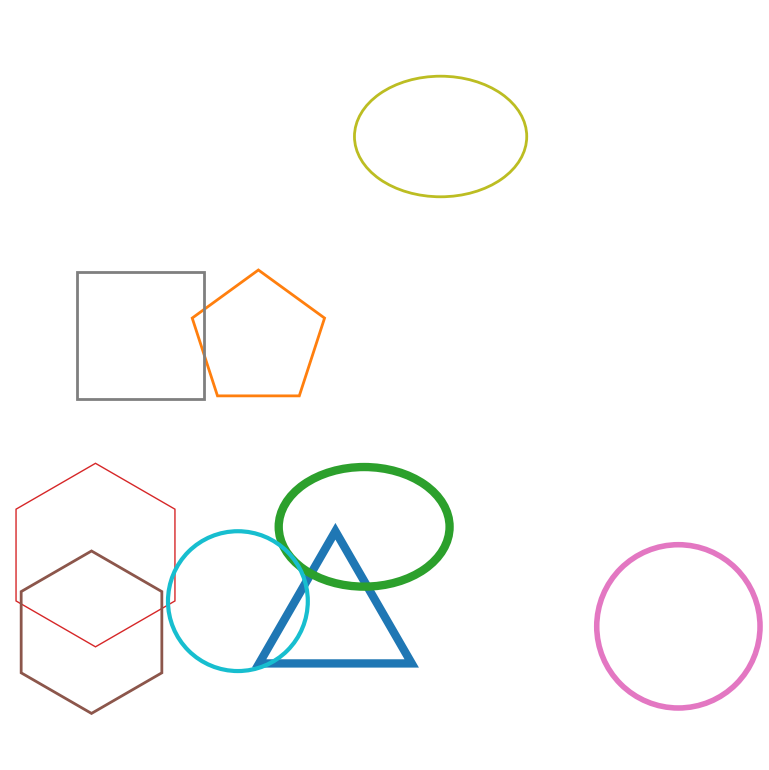[{"shape": "triangle", "thickness": 3, "radius": 0.57, "center": [0.436, 0.196]}, {"shape": "pentagon", "thickness": 1, "radius": 0.45, "center": [0.336, 0.559]}, {"shape": "oval", "thickness": 3, "radius": 0.55, "center": [0.473, 0.316]}, {"shape": "hexagon", "thickness": 0.5, "radius": 0.6, "center": [0.124, 0.279]}, {"shape": "hexagon", "thickness": 1, "radius": 0.53, "center": [0.119, 0.179]}, {"shape": "circle", "thickness": 2, "radius": 0.53, "center": [0.881, 0.187]}, {"shape": "square", "thickness": 1, "radius": 0.41, "center": [0.183, 0.564]}, {"shape": "oval", "thickness": 1, "radius": 0.56, "center": [0.572, 0.823]}, {"shape": "circle", "thickness": 1.5, "radius": 0.45, "center": [0.309, 0.219]}]